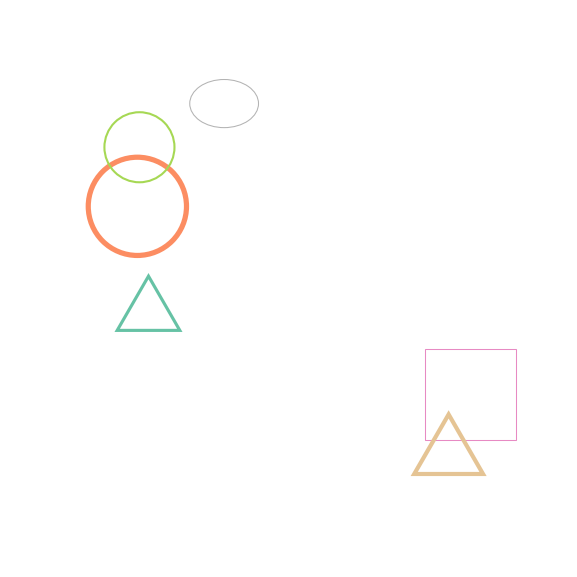[{"shape": "triangle", "thickness": 1.5, "radius": 0.31, "center": [0.257, 0.458]}, {"shape": "circle", "thickness": 2.5, "radius": 0.43, "center": [0.238, 0.642]}, {"shape": "square", "thickness": 0.5, "radius": 0.39, "center": [0.814, 0.316]}, {"shape": "circle", "thickness": 1, "radius": 0.3, "center": [0.241, 0.744]}, {"shape": "triangle", "thickness": 2, "radius": 0.34, "center": [0.777, 0.213]}, {"shape": "oval", "thickness": 0.5, "radius": 0.3, "center": [0.388, 0.82]}]